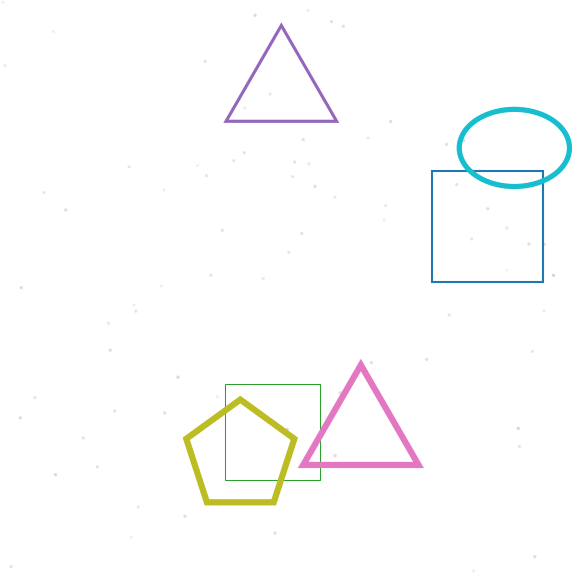[{"shape": "square", "thickness": 1, "radius": 0.48, "center": [0.844, 0.607]}, {"shape": "square", "thickness": 0.5, "radius": 0.41, "center": [0.472, 0.251]}, {"shape": "triangle", "thickness": 1.5, "radius": 0.55, "center": [0.487, 0.844]}, {"shape": "triangle", "thickness": 3, "radius": 0.58, "center": [0.625, 0.252]}, {"shape": "pentagon", "thickness": 3, "radius": 0.49, "center": [0.416, 0.209]}, {"shape": "oval", "thickness": 2.5, "radius": 0.48, "center": [0.891, 0.743]}]